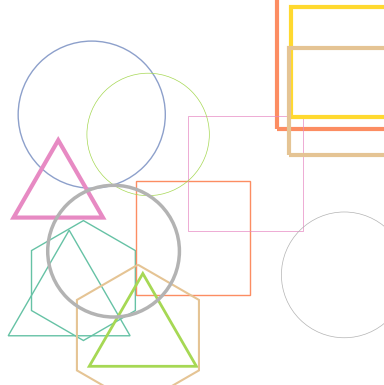[{"shape": "triangle", "thickness": 1, "radius": 0.91, "center": [0.18, 0.219]}, {"shape": "hexagon", "thickness": 1, "radius": 0.78, "center": [0.217, 0.271]}, {"shape": "square", "thickness": 1, "radius": 0.74, "center": [0.501, 0.382]}, {"shape": "square", "thickness": 3, "radius": 0.87, "center": [0.894, 0.84]}, {"shape": "circle", "thickness": 1, "radius": 0.96, "center": [0.238, 0.702]}, {"shape": "triangle", "thickness": 3, "radius": 0.67, "center": [0.151, 0.502]}, {"shape": "square", "thickness": 0.5, "radius": 0.75, "center": [0.638, 0.549]}, {"shape": "circle", "thickness": 0.5, "radius": 0.8, "center": [0.385, 0.651]}, {"shape": "triangle", "thickness": 2, "radius": 0.8, "center": [0.371, 0.129]}, {"shape": "square", "thickness": 3, "radius": 0.72, "center": [0.899, 0.839]}, {"shape": "hexagon", "thickness": 1.5, "radius": 0.92, "center": [0.358, 0.129]}, {"shape": "square", "thickness": 3, "radius": 0.7, "center": [0.889, 0.737]}, {"shape": "circle", "thickness": 2.5, "radius": 0.86, "center": [0.295, 0.348]}, {"shape": "circle", "thickness": 0.5, "radius": 0.82, "center": [0.894, 0.286]}]